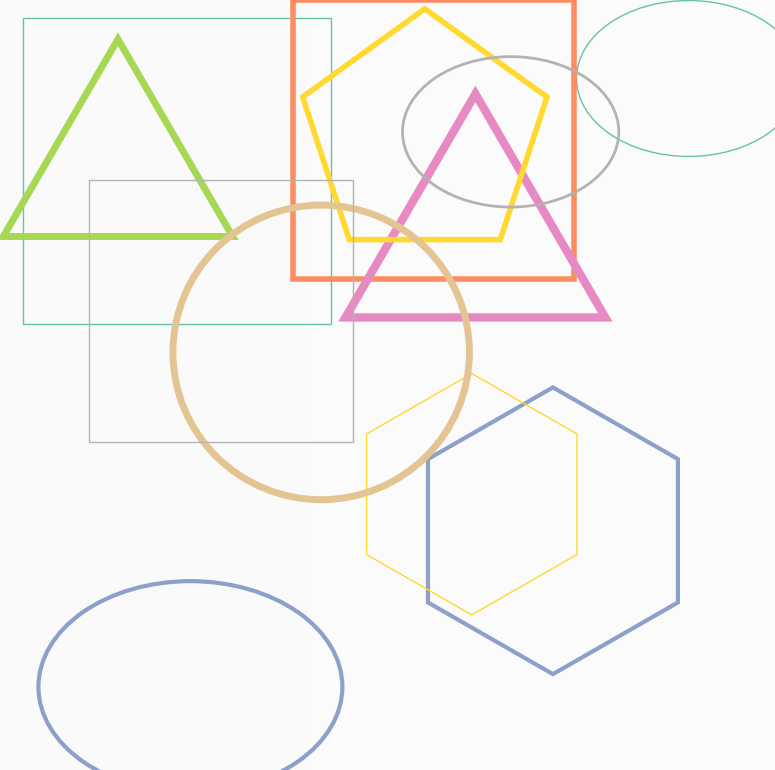[{"shape": "square", "thickness": 0.5, "radius": 0.99, "center": [0.228, 0.778]}, {"shape": "oval", "thickness": 0.5, "radius": 0.72, "center": [0.889, 0.898]}, {"shape": "square", "thickness": 2, "radius": 0.91, "center": [0.559, 0.819]}, {"shape": "oval", "thickness": 1.5, "radius": 0.98, "center": [0.246, 0.108]}, {"shape": "hexagon", "thickness": 1.5, "radius": 0.93, "center": [0.713, 0.311]}, {"shape": "triangle", "thickness": 3, "radius": 0.97, "center": [0.613, 0.684]}, {"shape": "triangle", "thickness": 2.5, "radius": 0.85, "center": [0.152, 0.778]}, {"shape": "pentagon", "thickness": 2, "radius": 0.83, "center": [0.548, 0.823]}, {"shape": "hexagon", "thickness": 0.5, "radius": 0.78, "center": [0.609, 0.358]}, {"shape": "circle", "thickness": 2.5, "radius": 0.96, "center": [0.414, 0.542]}, {"shape": "oval", "thickness": 1, "radius": 0.7, "center": [0.659, 0.829]}, {"shape": "square", "thickness": 0.5, "radius": 0.85, "center": [0.285, 0.596]}]